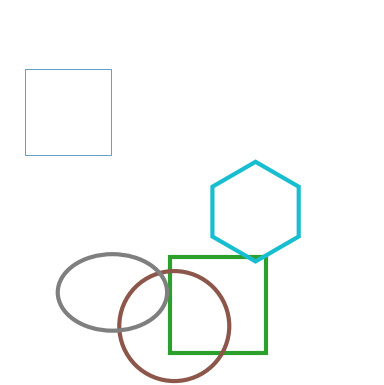[{"shape": "square", "thickness": 0.5, "radius": 0.56, "center": [0.177, 0.71]}, {"shape": "square", "thickness": 3, "radius": 0.63, "center": [0.566, 0.207]}, {"shape": "circle", "thickness": 3, "radius": 0.71, "center": [0.453, 0.153]}, {"shape": "oval", "thickness": 3, "radius": 0.71, "center": [0.292, 0.24]}, {"shape": "hexagon", "thickness": 3, "radius": 0.65, "center": [0.664, 0.45]}]